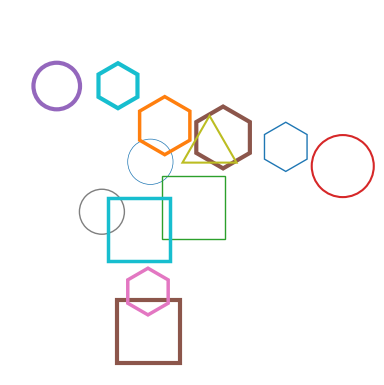[{"shape": "circle", "thickness": 0.5, "radius": 0.29, "center": [0.391, 0.58]}, {"shape": "hexagon", "thickness": 1, "radius": 0.32, "center": [0.742, 0.619]}, {"shape": "hexagon", "thickness": 2.5, "radius": 0.38, "center": [0.428, 0.674]}, {"shape": "square", "thickness": 1, "radius": 0.41, "center": [0.503, 0.46]}, {"shape": "circle", "thickness": 1.5, "radius": 0.4, "center": [0.89, 0.569]}, {"shape": "circle", "thickness": 3, "radius": 0.3, "center": [0.147, 0.777]}, {"shape": "hexagon", "thickness": 3, "radius": 0.4, "center": [0.579, 0.643]}, {"shape": "square", "thickness": 3, "radius": 0.41, "center": [0.385, 0.139]}, {"shape": "hexagon", "thickness": 2.5, "radius": 0.3, "center": [0.384, 0.243]}, {"shape": "circle", "thickness": 1, "radius": 0.29, "center": [0.265, 0.45]}, {"shape": "triangle", "thickness": 1.5, "radius": 0.41, "center": [0.544, 0.618]}, {"shape": "square", "thickness": 2.5, "radius": 0.41, "center": [0.361, 0.403]}, {"shape": "hexagon", "thickness": 3, "radius": 0.29, "center": [0.306, 0.777]}]